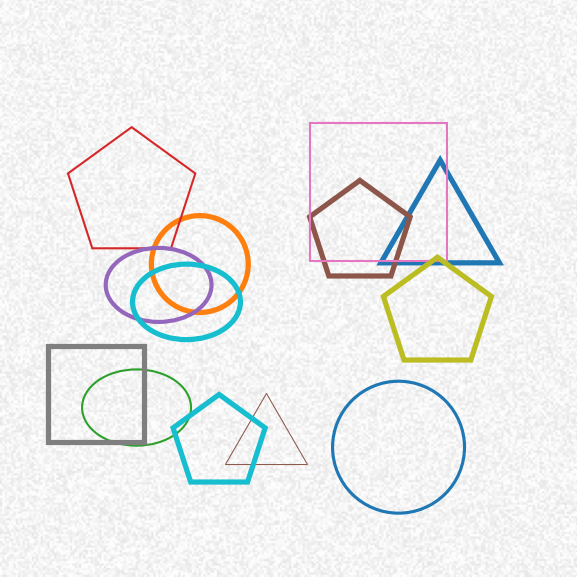[{"shape": "circle", "thickness": 1.5, "radius": 0.57, "center": [0.69, 0.225]}, {"shape": "triangle", "thickness": 2.5, "radius": 0.59, "center": [0.762, 0.603]}, {"shape": "circle", "thickness": 2.5, "radius": 0.42, "center": [0.346, 0.542]}, {"shape": "oval", "thickness": 1, "radius": 0.47, "center": [0.236, 0.293]}, {"shape": "pentagon", "thickness": 1, "radius": 0.58, "center": [0.228, 0.663]}, {"shape": "oval", "thickness": 2, "radius": 0.46, "center": [0.275, 0.506]}, {"shape": "pentagon", "thickness": 2.5, "radius": 0.46, "center": [0.623, 0.595]}, {"shape": "triangle", "thickness": 0.5, "radius": 0.41, "center": [0.461, 0.236]}, {"shape": "square", "thickness": 1, "radius": 0.59, "center": [0.655, 0.666]}, {"shape": "square", "thickness": 2.5, "radius": 0.42, "center": [0.167, 0.317]}, {"shape": "pentagon", "thickness": 2.5, "radius": 0.49, "center": [0.757, 0.455]}, {"shape": "pentagon", "thickness": 2.5, "radius": 0.42, "center": [0.379, 0.232]}, {"shape": "oval", "thickness": 2.5, "radius": 0.47, "center": [0.323, 0.476]}]